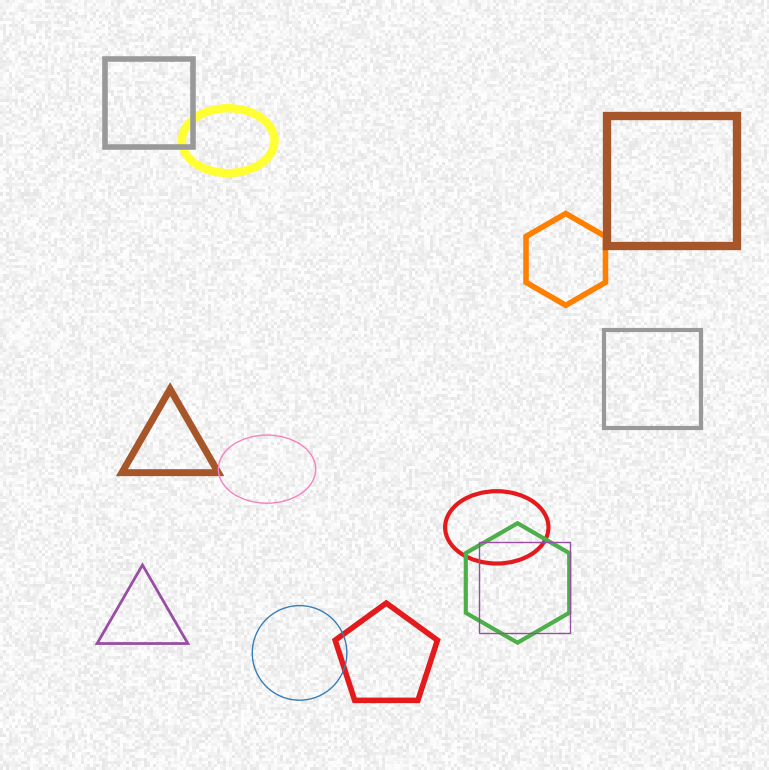[{"shape": "oval", "thickness": 1.5, "radius": 0.34, "center": [0.645, 0.315]}, {"shape": "pentagon", "thickness": 2, "radius": 0.35, "center": [0.502, 0.147]}, {"shape": "circle", "thickness": 0.5, "radius": 0.31, "center": [0.389, 0.152]}, {"shape": "hexagon", "thickness": 1.5, "radius": 0.39, "center": [0.672, 0.243]}, {"shape": "square", "thickness": 0.5, "radius": 0.3, "center": [0.681, 0.237]}, {"shape": "triangle", "thickness": 1, "radius": 0.34, "center": [0.185, 0.198]}, {"shape": "hexagon", "thickness": 2, "radius": 0.3, "center": [0.735, 0.663]}, {"shape": "oval", "thickness": 3, "radius": 0.3, "center": [0.296, 0.817]}, {"shape": "triangle", "thickness": 2.5, "radius": 0.36, "center": [0.221, 0.422]}, {"shape": "square", "thickness": 3, "radius": 0.42, "center": [0.873, 0.765]}, {"shape": "oval", "thickness": 0.5, "radius": 0.32, "center": [0.347, 0.391]}, {"shape": "square", "thickness": 2, "radius": 0.29, "center": [0.193, 0.866]}, {"shape": "square", "thickness": 1.5, "radius": 0.32, "center": [0.848, 0.508]}]